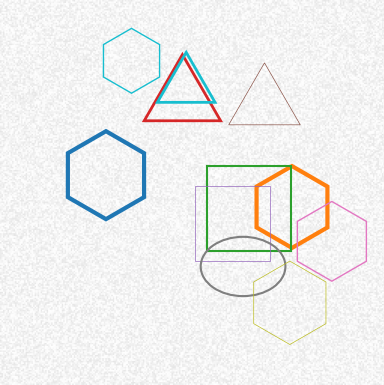[{"shape": "hexagon", "thickness": 3, "radius": 0.57, "center": [0.275, 0.545]}, {"shape": "hexagon", "thickness": 3, "radius": 0.53, "center": [0.758, 0.462]}, {"shape": "square", "thickness": 1.5, "radius": 0.55, "center": [0.647, 0.459]}, {"shape": "triangle", "thickness": 2, "radius": 0.57, "center": [0.474, 0.744]}, {"shape": "square", "thickness": 0.5, "radius": 0.49, "center": [0.604, 0.42]}, {"shape": "triangle", "thickness": 0.5, "radius": 0.54, "center": [0.687, 0.729]}, {"shape": "hexagon", "thickness": 1, "radius": 0.52, "center": [0.862, 0.373]}, {"shape": "oval", "thickness": 1.5, "radius": 0.55, "center": [0.631, 0.308]}, {"shape": "hexagon", "thickness": 0.5, "radius": 0.54, "center": [0.753, 0.213]}, {"shape": "triangle", "thickness": 2, "radius": 0.43, "center": [0.484, 0.777]}, {"shape": "hexagon", "thickness": 1, "radius": 0.42, "center": [0.342, 0.842]}]